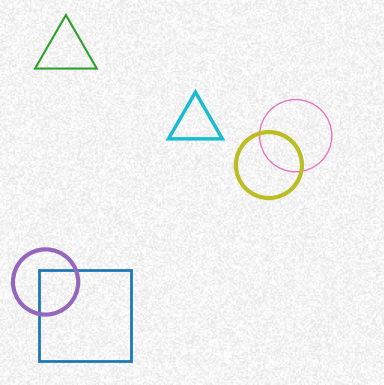[{"shape": "square", "thickness": 2, "radius": 0.6, "center": [0.222, 0.18]}, {"shape": "triangle", "thickness": 1.5, "radius": 0.46, "center": [0.171, 0.868]}, {"shape": "circle", "thickness": 3, "radius": 0.42, "center": [0.118, 0.268]}, {"shape": "circle", "thickness": 1, "radius": 0.47, "center": [0.768, 0.648]}, {"shape": "circle", "thickness": 3, "radius": 0.43, "center": [0.698, 0.571]}, {"shape": "triangle", "thickness": 2.5, "radius": 0.4, "center": [0.508, 0.68]}]